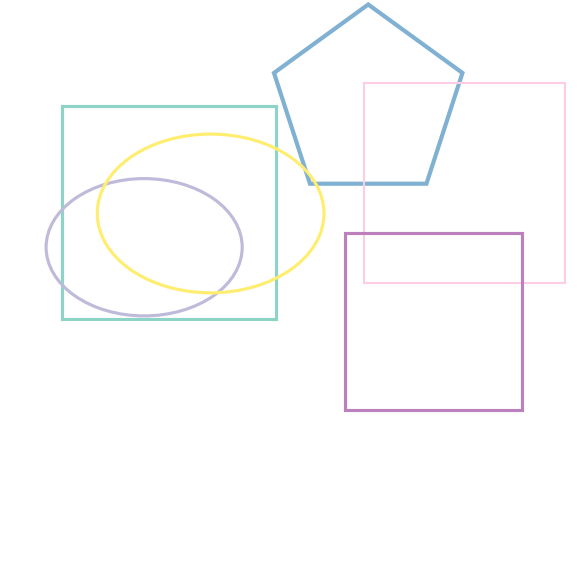[{"shape": "square", "thickness": 1.5, "radius": 0.92, "center": [0.293, 0.631]}, {"shape": "oval", "thickness": 1.5, "radius": 0.85, "center": [0.25, 0.571]}, {"shape": "pentagon", "thickness": 2, "radius": 0.86, "center": [0.638, 0.82]}, {"shape": "square", "thickness": 1, "radius": 0.87, "center": [0.804, 0.682]}, {"shape": "square", "thickness": 1.5, "radius": 0.77, "center": [0.751, 0.442]}, {"shape": "oval", "thickness": 1.5, "radius": 0.98, "center": [0.365, 0.63]}]